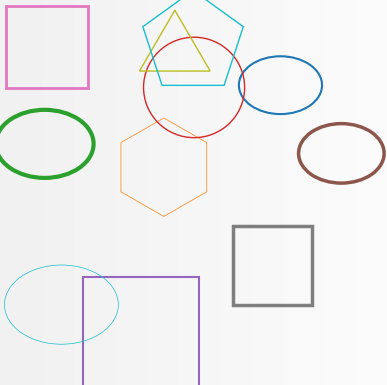[{"shape": "oval", "thickness": 1.5, "radius": 0.54, "center": [0.724, 0.779]}, {"shape": "hexagon", "thickness": 0.5, "radius": 0.64, "center": [0.423, 0.566]}, {"shape": "oval", "thickness": 3, "radius": 0.63, "center": [0.115, 0.626]}, {"shape": "circle", "thickness": 1, "radius": 0.65, "center": [0.501, 0.773]}, {"shape": "square", "thickness": 1.5, "radius": 0.75, "center": [0.364, 0.132]}, {"shape": "oval", "thickness": 2.5, "radius": 0.55, "center": [0.881, 0.602]}, {"shape": "square", "thickness": 2, "radius": 0.53, "center": [0.121, 0.877]}, {"shape": "square", "thickness": 2.5, "radius": 0.51, "center": [0.704, 0.31]}, {"shape": "triangle", "thickness": 1, "radius": 0.53, "center": [0.451, 0.868]}, {"shape": "pentagon", "thickness": 1, "radius": 0.68, "center": [0.498, 0.889]}, {"shape": "oval", "thickness": 0.5, "radius": 0.73, "center": [0.159, 0.209]}]